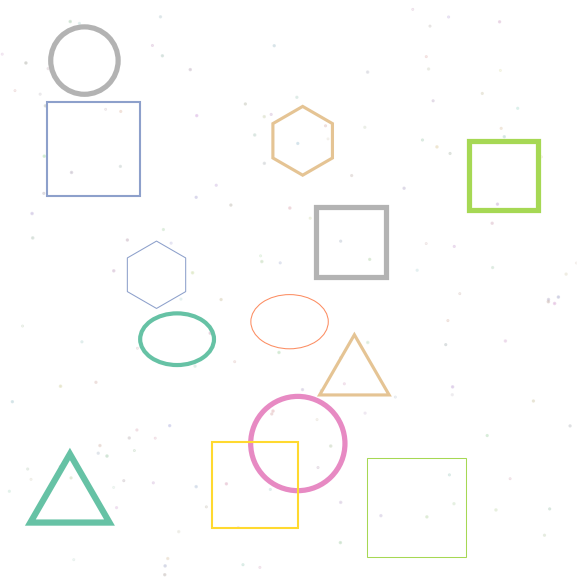[{"shape": "oval", "thickness": 2, "radius": 0.32, "center": [0.307, 0.412]}, {"shape": "triangle", "thickness": 3, "radius": 0.4, "center": [0.121, 0.134]}, {"shape": "oval", "thickness": 0.5, "radius": 0.34, "center": [0.501, 0.442]}, {"shape": "square", "thickness": 1, "radius": 0.4, "center": [0.162, 0.741]}, {"shape": "hexagon", "thickness": 0.5, "radius": 0.29, "center": [0.271, 0.523]}, {"shape": "circle", "thickness": 2.5, "radius": 0.41, "center": [0.516, 0.231]}, {"shape": "square", "thickness": 2.5, "radius": 0.3, "center": [0.872, 0.696]}, {"shape": "square", "thickness": 0.5, "radius": 0.43, "center": [0.721, 0.121]}, {"shape": "square", "thickness": 1, "radius": 0.37, "center": [0.441, 0.159]}, {"shape": "triangle", "thickness": 1.5, "radius": 0.35, "center": [0.614, 0.35]}, {"shape": "hexagon", "thickness": 1.5, "radius": 0.3, "center": [0.524, 0.755]}, {"shape": "square", "thickness": 2.5, "radius": 0.31, "center": [0.608, 0.58]}, {"shape": "circle", "thickness": 2.5, "radius": 0.29, "center": [0.146, 0.894]}]